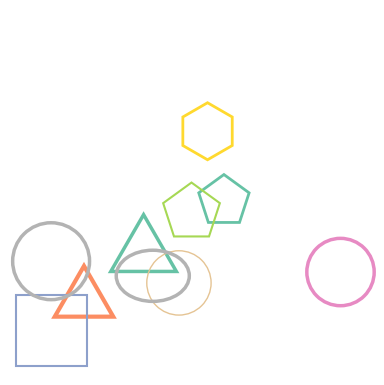[{"shape": "triangle", "thickness": 2.5, "radius": 0.49, "center": [0.373, 0.344]}, {"shape": "pentagon", "thickness": 2, "radius": 0.34, "center": [0.582, 0.478]}, {"shape": "triangle", "thickness": 3, "radius": 0.44, "center": [0.218, 0.221]}, {"shape": "square", "thickness": 1.5, "radius": 0.46, "center": [0.133, 0.141]}, {"shape": "circle", "thickness": 2.5, "radius": 0.44, "center": [0.884, 0.293]}, {"shape": "pentagon", "thickness": 1.5, "radius": 0.39, "center": [0.497, 0.448]}, {"shape": "hexagon", "thickness": 2, "radius": 0.37, "center": [0.539, 0.659]}, {"shape": "circle", "thickness": 1, "radius": 0.42, "center": [0.465, 0.265]}, {"shape": "circle", "thickness": 2.5, "radius": 0.5, "center": [0.133, 0.322]}, {"shape": "oval", "thickness": 2.5, "radius": 0.47, "center": [0.397, 0.284]}]